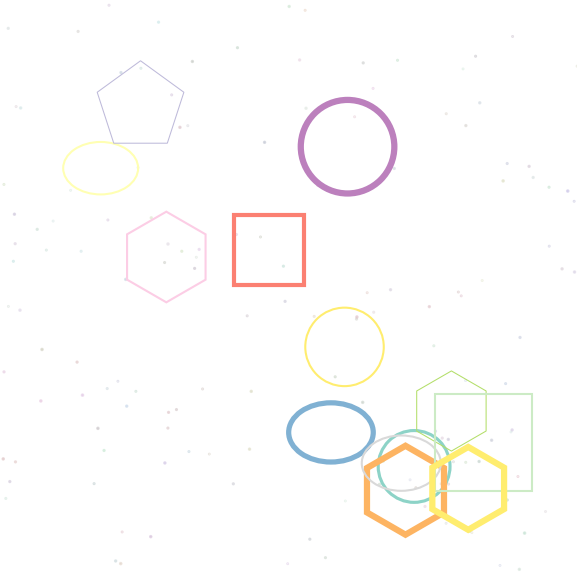[{"shape": "circle", "thickness": 1.5, "radius": 0.31, "center": [0.717, 0.191]}, {"shape": "oval", "thickness": 1, "radius": 0.32, "center": [0.174, 0.708]}, {"shape": "pentagon", "thickness": 0.5, "radius": 0.39, "center": [0.243, 0.815]}, {"shape": "square", "thickness": 2, "radius": 0.3, "center": [0.466, 0.567]}, {"shape": "oval", "thickness": 2.5, "radius": 0.37, "center": [0.573, 0.25]}, {"shape": "hexagon", "thickness": 3, "radius": 0.38, "center": [0.702, 0.15]}, {"shape": "hexagon", "thickness": 0.5, "radius": 0.35, "center": [0.782, 0.287]}, {"shape": "hexagon", "thickness": 1, "radius": 0.39, "center": [0.288, 0.554]}, {"shape": "oval", "thickness": 1, "radius": 0.34, "center": [0.695, 0.197]}, {"shape": "circle", "thickness": 3, "radius": 0.41, "center": [0.602, 0.745]}, {"shape": "square", "thickness": 1, "radius": 0.42, "center": [0.837, 0.233]}, {"shape": "circle", "thickness": 1, "radius": 0.34, "center": [0.597, 0.398]}, {"shape": "hexagon", "thickness": 3, "radius": 0.36, "center": [0.811, 0.153]}]